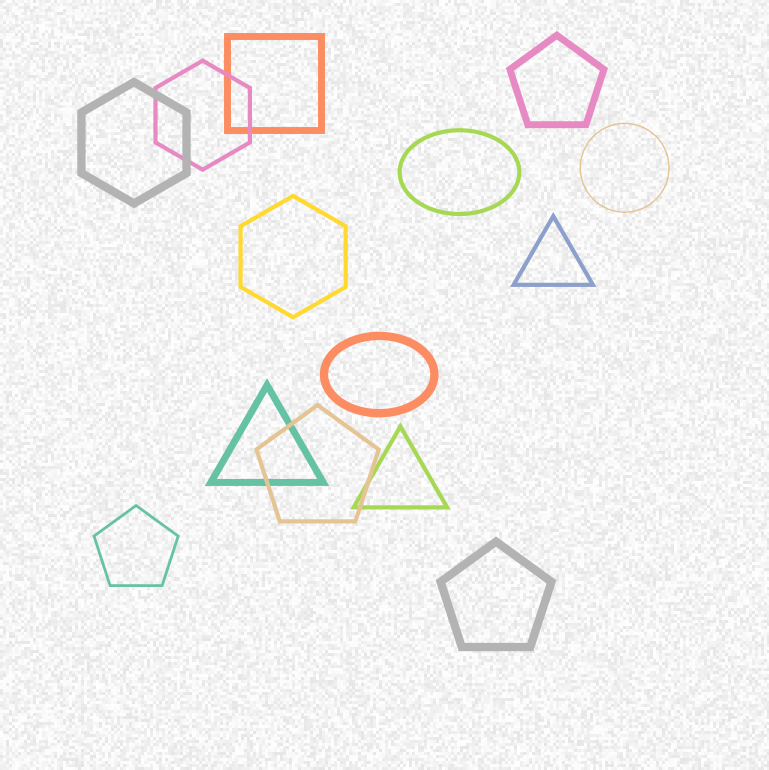[{"shape": "triangle", "thickness": 2.5, "radius": 0.42, "center": [0.347, 0.416]}, {"shape": "pentagon", "thickness": 1, "radius": 0.29, "center": [0.177, 0.286]}, {"shape": "oval", "thickness": 3, "radius": 0.36, "center": [0.492, 0.514]}, {"shape": "square", "thickness": 2.5, "radius": 0.31, "center": [0.356, 0.892]}, {"shape": "triangle", "thickness": 1.5, "radius": 0.3, "center": [0.719, 0.66]}, {"shape": "pentagon", "thickness": 2.5, "radius": 0.32, "center": [0.723, 0.89]}, {"shape": "hexagon", "thickness": 1.5, "radius": 0.35, "center": [0.263, 0.85]}, {"shape": "oval", "thickness": 1.5, "radius": 0.39, "center": [0.597, 0.776]}, {"shape": "triangle", "thickness": 1.5, "radius": 0.35, "center": [0.52, 0.376]}, {"shape": "hexagon", "thickness": 1.5, "radius": 0.39, "center": [0.381, 0.667]}, {"shape": "pentagon", "thickness": 1.5, "radius": 0.42, "center": [0.412, 0.39]}, {"shape": "circle", "thickness": 0.5, "radius": 0.29, "center": [0.811, 0.782]}, {"shape": "hexagon", "thickness": 3, "radius": 0.39, "center": [0.174, 0.815]}, {"shape": "pentagon", "thickness": 3, "radius": 0.38, "center": [0.644, 0.221]}]